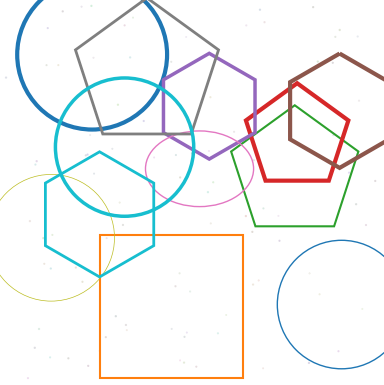[{"shape": "circle", "thickness": 1, "radius": 0.83, "center": [0.887, 0.209]}, {"shape": "circle", "thickness": 3, "radius": 0.97, "center": [0.239, 0.858]}, {"shape": "square", "thickness": 1.5, "radius": 0.93, "center": [0.446, 0.205]}, {"shape": "pentagon", "thickness": 1.5, "radius": 0.87, "center": [0.766, 0.553]}, {"shape": "pentagon", "thickness": 3, "radius": 0.7, "center": [0.772, 0.644]}, {"shape": "hexagon", "thickness": 2.5, "radius": 0.69, "center": [0.543, 0.724]}, {"shape": "hexagon", "thickness": 3, "radius": 0.74, "center": [0.882, 0.712]}, {"shape": "oval", "thickness": 1, "radius": 0.7, "center": [0.518, 0.562]}, {"shape": "pentagon", "thickness": 2, "radius": 0.98, "center": [0.382, 0.81]}, {"shape": "circle", "thickness": 0.5, "radius": 0.82, "center": [0.133, 0.382]}, {"shape": "hexagon", "thickness": 2, "radius": 0.81, "center": [0.259, 0.443]}, {"shape": "circle", "thickness": 2.5, "radius": 0.9, "center": [0.324, 0.618]}]